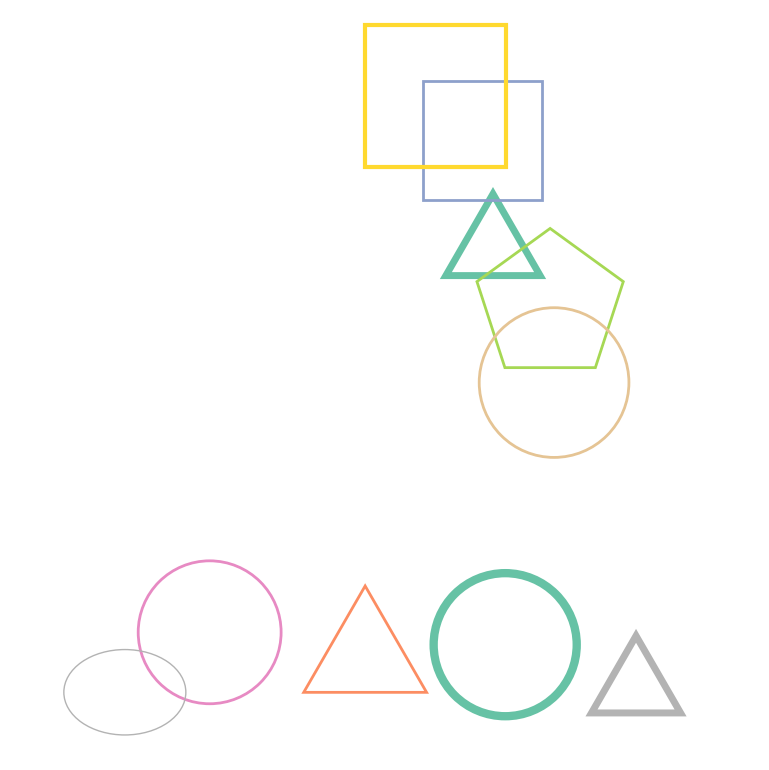[{"shape": "circle", "thickness": 3, "radius": 0.46, "center": [0.656, 0.163]}, {"shape": "triangle", "thickness": 2.5, "radius": 0.35, "center": [0.64, 0.677]}, {"shape": "triangle", "thickness": 1, "radius": 0.46, "center": [0.474, 0.147]}, {"shape": "square", "thickness": 1, "radius": 0.39, "center": [0.627, 0.818]}, {"shape": "circle", "thickness": 1, "radius": 0.46, "center": [0.272, 0.179]}, {"shape": "pentagon", "thickness": 1, "radius": 0.5, "center": [0.714, 0.603]}, {"shape": "square", "thickness": 1.5, "radius": 0.46, "center": [0.565, 0.875]}, {"shape": "circle", "thickness": 1, "radius": 0.49, "center": [0.72, 0.503]}, {"shape": "triangle", "thickness": 2.5, "radius": 0.33, "center": [0.826, 0.107]}, {"shape": "oval", "thickness": 0.5, "radius": 0.4, "center": [0.162, 0.101]}]